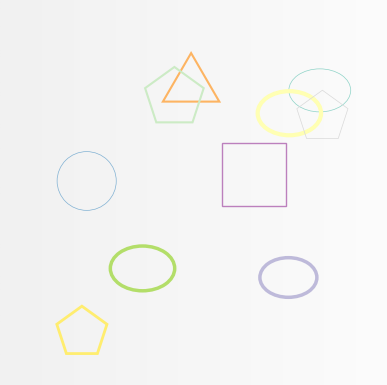[{"shape": "oval", "thickness": 0.5, "radius": 0.4, "center": [0.825, 0.765]}, {"shape": "oval", "thickness": 3, "radius": 0.41, "center": [0.747, 0.706]}, {"shape": "oval", "thickness": 2.5, "radius": 0.37, "center": [0.744, 0.279]}, {"shape": "circle", "thickness": 0.5, "radius": 0.38, "center": [0.224, 0.53]}, {"shape": "triangle", "thickness": 1.5, "radius": 0.42, "center": [0.493, 0.778]}, {"shape": "oval", "thickness": 2.5, "radius": 0.42, "center": [0.368, 0.303]}, {"shape": "pentagon", "thickness": 0.5, "radius": 0.35, "center": [0.832, 0.696]}, {"shape": "square", "thickness": 1, "radius": 0.41, "center": [0.656, 0.546]}, {"shape": "pentagon", "thickness": 1.5, "radius": 0.4, "center": [0.45, 0.747]}, {"shape": "pentagon", "thickness": 2, "radius": 0.34, "center": [0.211, 0.137]}]